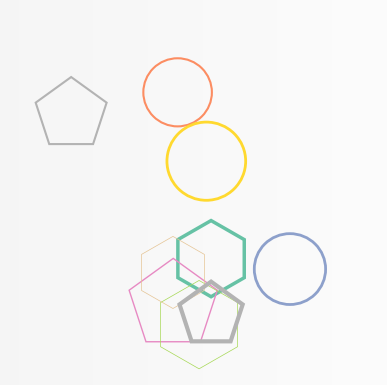[{"shape": "hexagon", "thickness": 2.5, "radius": 0.49, "center": [0.545, 0.328]}, {"shape": "circle", "thickness": 1.5, "radius": 0.44, "center": [0.458, 0.76]}, {"shape": "circle", "thickness": 2, "radius": 0.46, "center": [0.748, 0.301]}, {"shape": "pentagon", "thickness": 1, "radius": 0.6, "center": [0.447, 0.209]}, {"shape": "hexagon", "thickness": 0.5, "radius": 0.57, "center": [0.514, 0.157]}, {"shape": "circle", "thickness": 2, "radius": 0.51, "center": [0.532, 0.581]}, {"shape": "hexagon", "thickness": 0.5, "radius": 0.47, "center": [0.446, 0.292]}, {"shape": "pentagon", "thickness": 1.5, "radius": 0.48, "center": [0.184, 0.704]}, {"shape": "pentagon", "thickness": 3, "radius": 0.43, "center": [0.545, 0.183]}]